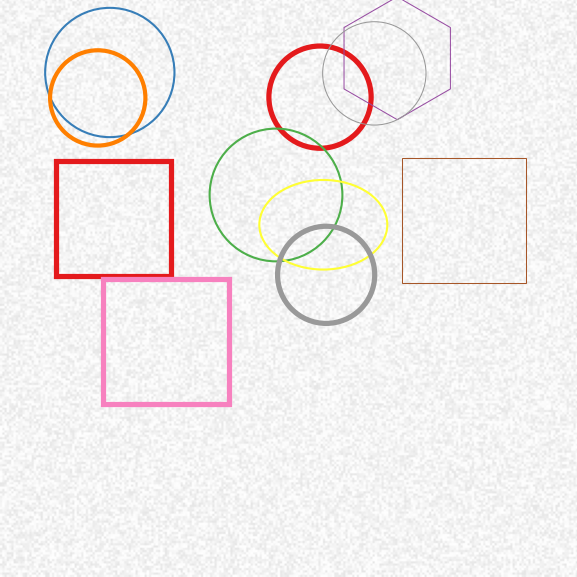[{"shape": "square", "thickness": 2.5, "radius": 0.5, "center": [0.196, 0.62]}, {"shape": "circle", "thickness": 2.5, "radius": 0.44, "center": [0.554, 0.831]}, {"shape": "circle", "thickness": 1, "radius": 0.56, "center": [0.19, 0.874]}, {"shape": "circle", "thickness": 1, "radius": 0.57, "center": [0.478, 0.662]}, {"shape": "hexagon", "thickness": 0.5, "radius": 0.53, "center": [0.688, 0.898]}, {"shape": "circle", "thickness": 2, "radius": 0.41, "center": [0.169, 0.83]}, {"shape": "oval", "thickness": 1, "radius": 0.55, "center": [0.56, 0.61]}, {"shape": "square", "thickness": 0.5, "radius": 0.54, "center": [0.803, 0.618]}, {"shape": "square", "thickness": 2.5, "radius": 0.54, "center": [0.288, 0.408]}, {"shape": "circle", "thickness": 0.5, "radius": 0.45, "center": [0.648, 0.872]}, {"shape": "circle", "thickness": 2.5, "radius": 0.42, "center": [0.565, 0.523]}]